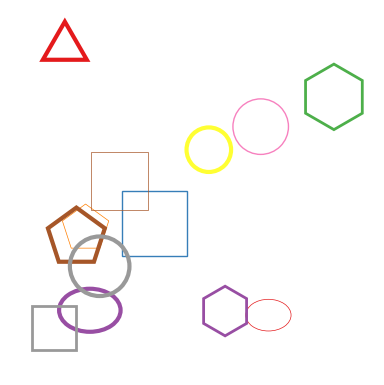[{"shape": "triangle", "thickness": 3, "radius": 0.33, "center": [0.168, 0.878]}, {"shape": "oval", "thickness": 0.5, "radius": 0.29, "center": [0.697, 0.181]}, {"shape": "square", "thickness": 1, "radius": 0.42, "center": [0.401, 0.419]}, {"shape": "hexagon", "thickness": 2, "radius": 0.43, "center": [0.867, 0.748]}, {"shape": "oval", "thickness": 3, "radius": 0.4, "center": [0.233, 0.194]}, {"shape": "hexagon", "thickness": 2, "radius": 0.32, "center": [0.585, 0.192]}, {"shape": "pentagon", "thickness": 0.5, "radius": 0.32, "center": [0.222, 0.407]}, {"shape": "circle", "thickness": 3, "radius": 0.29, "center": [0.542, 0.611]}, {"shape": "pentagon", "thickness": 3, "radius": 0.39, "center": [0.198, 0.383]}, {"shape": "square", "thickness": 0.5, "radius": 0.38, "center": [0.311, 0.531]}, {"shape": "circle", "thickness": 1, "radius": 0.36, "center": [0.677, 0.671]}, {"shape": "square", "thickness": 2, "radius": 0.29, "center": [0.141, 0.149]}, {"shape": "circle", "thickness": 3, "radius": 0.39, "center": [0.259, 0.308]}]